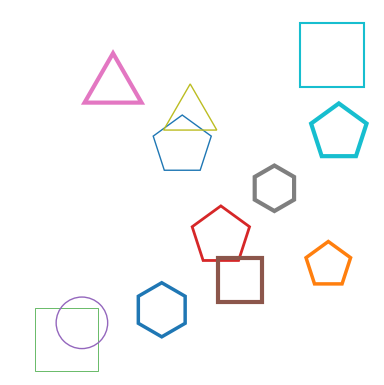[{"shape": "hexagon", "thickness": 2.5, "radius": 0.35, "center": [0.42, 0.195]}, {"shape": "pentagon", "thickness": 1, "radius": 0.4, "center": [0.473, 0.622]}, {"shape": "pentagon", "thickness": 2.5, "radius": 0.3, "center": [0.853, 0.312]}, {"shape": "square", "thickness": 0.5, "radius": 0.41, "center": [0.173, 0.118]}, {"shape": "pentagon", "thickness": 2, "radius": 0.39, "center": [0.574, 0.387]}, {"shape": "circle", "thickness": 1, "radius": 0.33, "center": [0.213, 0.162]}, {"shape": "square", "thickness": 3, "radius": 0.29, "center": [0.624, 0.272]}, {"shape": "triangle", "thickness": 3, "radius": 0.43, "center": [0.294, 0.776]}, {"shape": "hexagon", "thickness": 3, "radius": 0.3, "center": [0.713, 0.511]}, {"shape": "triangle", "thickness": 1, "radius": 0.4, "center": [0.494, 0.702]}, {"shape": "square", "thickness": 1.5, "radius": 0.41, "center": [0.862, 0.857]}, {"shape": "pentagon", "thickness": 3, "radius": 0.38, "center": [0.88, 0.656]}]